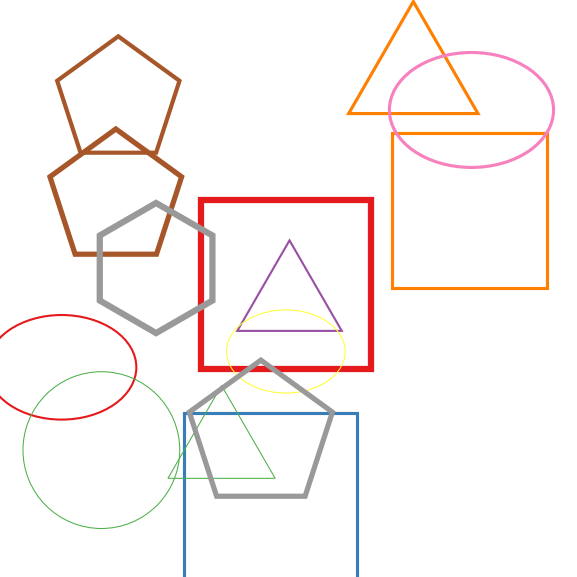[{"shape": "oval", "thickness": 1, "radius": 0.65, "center": [0.107, 0.363]}, {"shape": "square", "thickness": 3, "radius": 0.73, "center": [0.495, 0.507]}, {"shape": "square", "thickness": 1.5, "radius": 0.75, "center": [0.469, 0.134]}, {"shape": "circle", "thickness": 0.5, "radius": 0.68, "center": [0.176, 0.22]}, {"shape": "triangle", "thickness": 0.5, "radius": 0.54, "center": [0.384, 0.224]}, {"shape": "triangle", "thickness": 1, "radius": 0.52, "center": [0.501, 0.478]}, {"shape": "square", "thickness": 1.5, "radius": 0.67, "center": [0.814, 0.634]}, {"shape": "triangle", "thickness": 1.5, "radius": 0.65, "center": [0.716, 0.867]}, {"shape": "oval", "thickness": 0.5, "radius": 0.51, "center": [0.495, 0.391]}, {"shape": "pentagon", "thickness": 2.5, "radius": 0.6, "center": [0.201, 0.656]}, {"shape": "pentagon", "thickness": 2, "radius": 0.56, "center": [0.205, 0.825]}, {"shape": "oval", "thickness": 1.5, "radius": 0.71, "center": [0.816, 0.809]}, {"shape": "hexagon", "thickness": 3, "radius": 0.56, "center": [0.27, 0.535]}, {"shape": "pentagon", "thickness": 2.5, "radius": 0.65, "center": [0.452, 0.245]}]